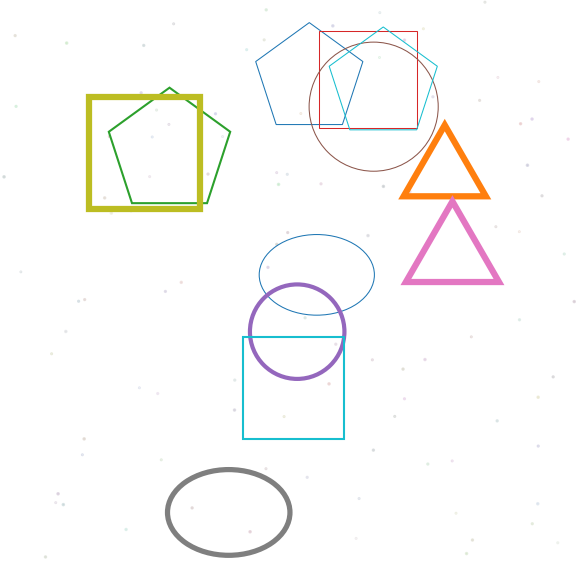[{"shape": "oval", "thickness": 0.5, "radius": 0.5, "center": [0.549, 0.523]}, {"shape": "pentagon", "thickness": 0.5, "radius": 0.49, "center": [0.536, 0.862]}, {"shape": "triangle", "thickness": 3, "radius": 0.41, "center": [0.77, 0.7]}, {"shape": "pentagon", "thickness": 1, "radius": 0.55, "center": [0.294, 0.737]}, {"shape": "square", "thickness": 0.5, "radius": 0.42, "center": [0.638, 0.861]}, {"shape": "circle", "thickness": 2, "radius": 0.41, "center": [0.515, 0.425]}, {"shape": "circle", "thickness": 0.5, "radius": 0.56, "center": [0.647, 0.814]}, {"shape": "triangle", "thickness": 3, "radius": 0.47, "center": [0.783, 0.557]}, {"shape": "oval", "thickness": 2.5, "radius": 0.53, "center": [0.396, 0.112]}, {"shape": "square", "thickness": 3, "radius": 0.48, "center": [0.25, 0.734]}, {"shape": "square", "thickness": 1, "radius": 0.44, "center": [0.508, 0.327]}, {"shape": "pentagon", "thickness": 0.5, "radius": 0.49, "center": [0.664, 0.854]}]